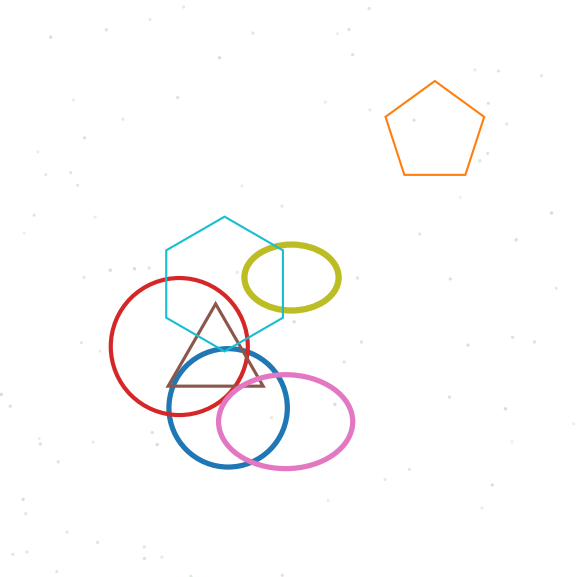[{"shape": "circle", "thickness": 2.5, "radius": 0.51, "center": [0.395, 0.293]}, {"shape": "pentagon", "thickness": 1, "radius": 0.45, "center": [0.753, 0.769]}, {"shape": "circle", "thickness": 2, "radius": 0.59, "center": [0.31, 0.399]}, {"shape": "triangle", "thickness": 1.5, "radius": 0.47, "center": [0.373, 0.378]}, {"shape": "oval", "thickness": 2.5, "radius": 0.58, "center": [0.495, 0.269]}, {"shape": "oval", "thickness": 3, "radius": 0.41, "center": [0.505, 0.519]}, {"shape": "hexagon", "thickness": 1, "radius": 0.58, "center": [0.389, 0.507]}]